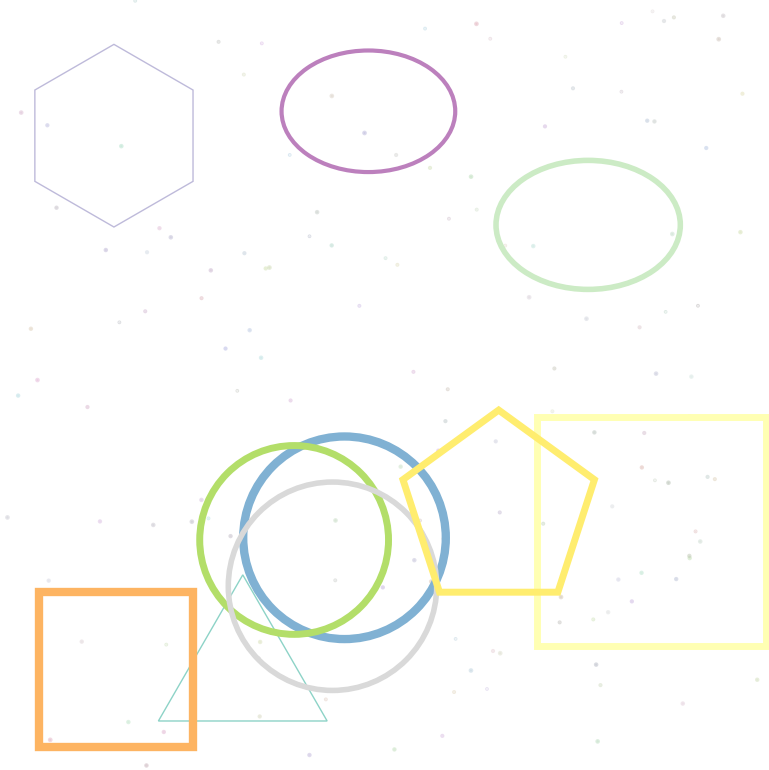[{"shape": "triangle", "thickness": 0.5, "radius": 0.63, "center": [0.315, 0.127]}, {"shape": "square", "thickness": 2.5, "radius": 0.74, "center": [0.846, 0.309]}, {"shape": "hexagon", "thickness": 0.5, "radius": 0.59, "center": [0.148, 0.824]}, {"shape": "circle", "thickness": 3, "radius": 0.66, "center": [0.447, 0.302]}, {"shape": "square", "thickness": 3, "radius": 0.5, "center": [0.151, 0.13]}, {"shape": "circle", "thickness": 2.5, "radius": 0.61, "center": [0.382, 0.299]}, {"shape": "circle", "thickness": 2, "radius": 0.68, "center": [0.432, 0.239]}, {"shape": "oval", "thickness": 1.5, "radius": 0.56, "center": [0.478, 0.855]}, {"shape": "oval", "thickness": 2, "radius": 0.6, "center": [0.764, 0.708]}, {"shape": "pentagon", "thickness": 2.5, "radius": 0.65, "center": [0.648, 0.337]}]